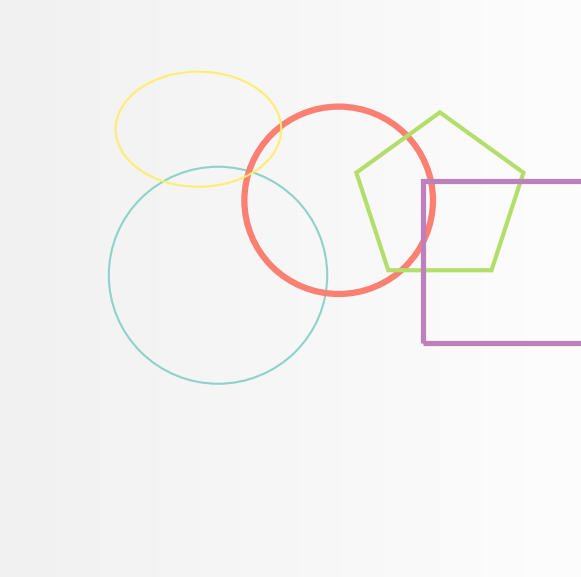[{"shape": "circle", "thickness": 1, "radius": 0.94, "center": [0.375, 0.523]}, {"shape": "circle", "thickness": 3, "radius": 0.81, "center": [0.583, 0.652]}, {"shape": "pentagon", "thickness": 2, "radius": 0.76, "center": [0.757, 0.653]}, {"shape": "square", "thickness": 2.5, "radius": 0.7, "center": [0.867, 0.545]}, {"shape": "oval", "thickness": 1, "radius": 0.71, "center": [0.341, 0.775]}]